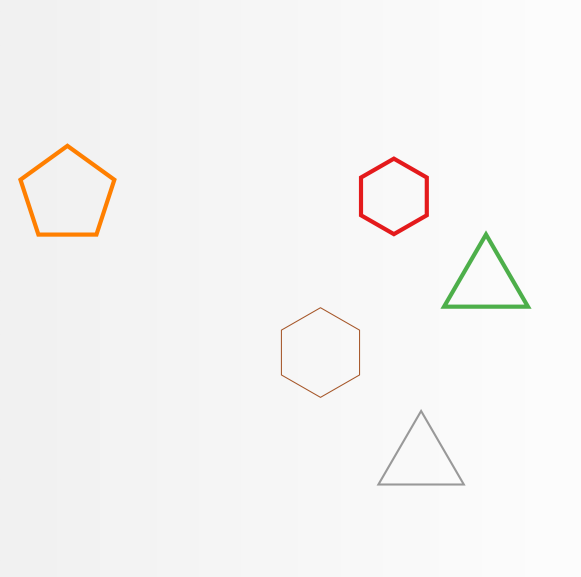[{"shape": "hexagon", "thickness": 2, "radius": 0.33, "center": [0.678, 0.659]}, {"shape": "triangle", "thickness": 2, "radius": 0.42, "center": [0.836, 0.51]}, {"shape": "pentagon", "thickness": 2, "radius": 0.42, "center": [0.116, 0.662]}, {"shape": "hexagon", "thickness": 0.5, "radius": 0.39, "center": [0.551, 0.389]}, {"shape": "triangle", "thickness": 1, "radius": 0.42, "center": [0.724, 0.203]}]